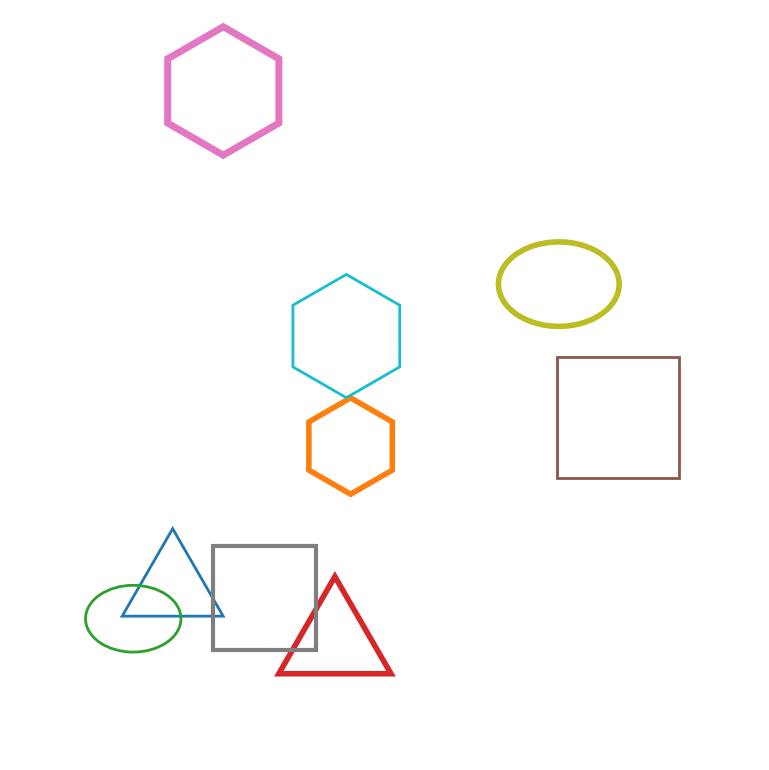[{"shape": "triangle", "thickness": 1, "radius": 0.38, "center": [0.224, 0.238]}, {"shape": "hexagon", "thickness": 2, "radius": 0.31, "center": [0.455, 0.421]}, {"shape": "oval", "thickness": 1, "radius": 0.31, "center": [0.173, 0.196]}, {"shape": "triangle", "thickness": 2, "radius": 0.42, "center": [0.435, 0.167]}, {"shape": "square", "thickness": 1, "radius": 0.4, "center": [0.803, 0.458]}, {"shape": "hexagon", "thickness": 2.5, "radius": 0.42, "center": [0.29, 0.882]}, {"shape": "square", "thickness": 1.5, "radius": 0.33, "center": [0.344, 0.223]}, {"shape": "oval", "thickness": 2, "radius": 0.39, "center": [0.726, 0.631]}, {"shape": "hexagon", "thickness": 1, "radius": 0.4, "center": [0.45, 0.564]}]